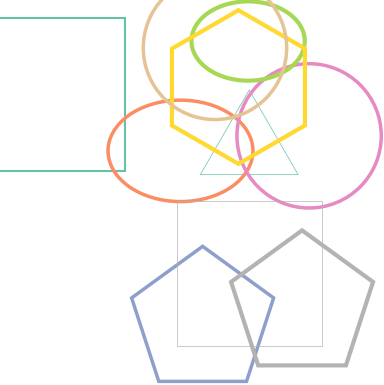[{"shape": "square", "thickness": 1.5, "radius": 0.99, "center": [0.127, 0.755]}, {"shape": "triangle", "thickness": 0.5, "radius": 0.73, "center": [0.647, 0.62]}, {"shape": "oval", "thickness": 2.5, "radius": 0.94, "center": [0.469, 0.608]}, {"shape": "pentagon", "thickness": 2.5, "radius": 0.97, "center": [0.526, 0.166]}, {"shape": "circle", "thickness": 2.5, "radius": 0.94, "center": [0.803, 0.647]}, {"shape": "oval", "thickness": 3, "radius": 0.74, "center": [0.644, 0.893]}, {"shape": "hexagon", "thickness": 3, "radius": 1.0, "center": [0.619, 0.774]}, {"shape": "circle", "thickness": 2.5, "radius": 0.93, "center": [0.558, 0.876]}, {"shape": "square", "thickness": 0.5, "radius": 0.94, "center": [0.649, 0.289]}, {"shape": "pentagon", "thickness": 3, "radius": 0.97, "center": [0.785, 0.208]}]